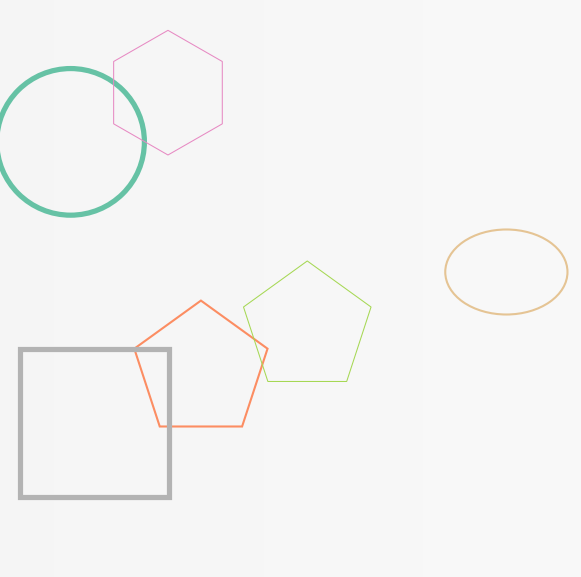[{"shape": "circle", "thickness": 2.5, "radius": 0.63, "center": [0.121, 0.753]}, {"shape": "pentagon", "thickness": 1, "radius": 0.6, "center": [0.346, 0.358]}, {"shape": "hexagon", "thickness": 0.5, "radius": 0.54, "center": [0.289, 0.839]}, {"shape": "pentagon", "thickness": 0.5, "radius": 0.58, "center": [0.529, 0.432]}, {"shape": "oval", "thickness": 1, "radius": 0.53, "center": [0.871, 0.528]}, {"shape": "square", "thickness": 2.5, "radius": 0.64, "center": [0.162, 0.266]}]